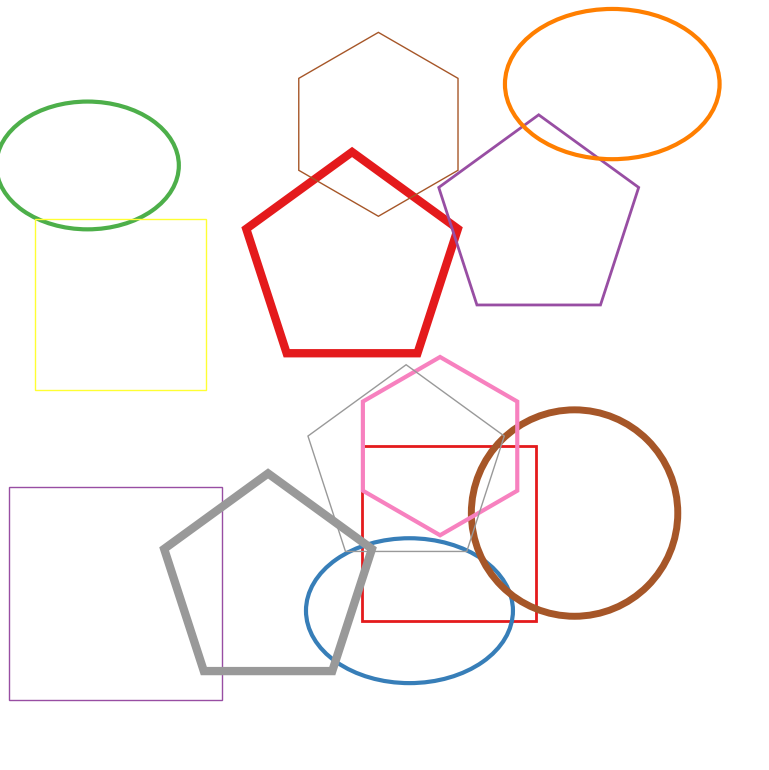[{"shape": "square", "thickness": 1, "radius": 0.57, "center": [0.583, 0.307]}, {"shape": "pentagon", "thickness": 3, "radius": 0.72, "center": [0.457, 0.658]}, {"shape": "oval", "thickness": 1.5, "radius": 0.67, "center": [0.532, 0.207]}, {"shape": "oval", "thickness": 1.5, "radius": 0.59, "center": [0.114, 0.785]}, {"shape": "square", "thickness": 0.5, "radius": 0.69, "center": [0.15, 0.229]}, {"shape": "pentagon", "thickness": 1, "radius": 0.68, "center": [0.7, 0.714]}, {"shape": "oval", "thickness": 1.5, "radius": 0.7, "center": [0.795, 0.891]}, {"shape": "square", "thickness": 0.5, "radius": 0.55, "center": [0.156, 0.604]}, {"shape": "circle", "thickness": 2.5, "radius": 0.67, "center": [0.746, 0.334]}, {"shape": "hexagon", "thickness": 0.5, "radius": 0.6, "center": [0.491, 0.839]}, {"shape": "hexagon", "thickness": 1.5, "radius": 0.58, "center": [0.572, 0.421]}, {"shape": "pentagon", "thickness": 3, "radius": 0.71, "center": [0.348, 0.243]}, {"shape": "pentagon", "thickness": 0.5, "radius": 0.67, "center": [0.527, 0.392]}]